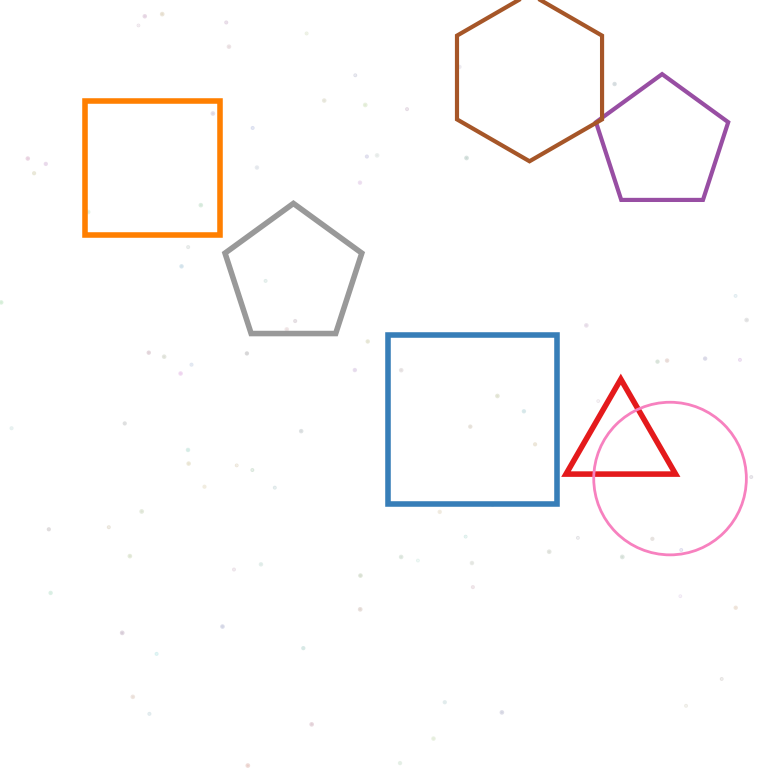[{"shape": "triangle", "thickness": 2, "radius": 0.41, "center": [0.806, 0.425]}, {"shape": "square", "thickness": 2, "radius": 0.55, "center": [0.614, 0.455]}, {"shape": "pentagon", "thickness": 1.5, "radius": 0.45, "center": [0.86, 0.813]}, {"shape": "square", "thickness": 2, "radius": 0.44, "center": [0.198, 0.782]}, {"shape": "hexagon", "thickness": 1.5, "radius": 0.54, "center": [0.688, 0.899]}, {"shape": "circle", "thickness": 1, "radius": 0.5, "center": [0.87, 0.379]}, {"shape": "pentagon", "thickness": 2, "radius": 0.47, "center": [0.381, 0.642]}]